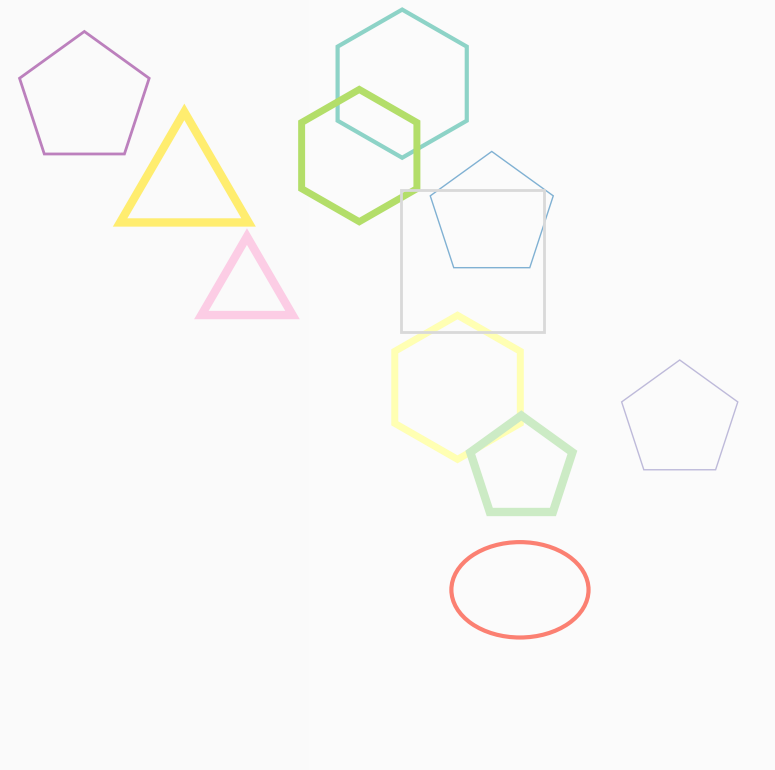[{"shape": "hexagon", "thickness": 1.5, "radius": 0.48, "center": [0.519, 0.891]}, {"shape": "hexagon", "thickness": 2.5, "radius": 0.47, "center": [0.59, 0.497]}, {"shape": "pentagon", "thickness": 0.5, "radius": 0.39, "center": [0.877, 0.454]}, {"shape": "oval", "thickness": 1.5, "radius": 0.44, "center": [0.671, 0.234]}, {"shape": "pentagon", "thickness": 0.5, "radius": 0.42, "center": [0.635, 0.72]}, {"shape": "hexagon", "thickness": 2.5, "radius": 0.43, "center": [0.464, 0.798]}, {"shape": "triangle", "thickness": 3, "radius": 0.34, "center": [0.319, 0.625]}, {"shape": "square", "thickness": 1, "radius": 0.46, "center": [0.609, 0.661]}, {"shape": "pentagon", "thickness": 1, "radius": 0.44, "center": [0.109, 0.871]}, {"shape": "pentagon", "thickness": 3, "radius": 0.35, "center": [0.673, 0.391]}, {"shape": "triangle", "thickness": 3, "radius": 0.48, "center": [0.238, 0.759]}]